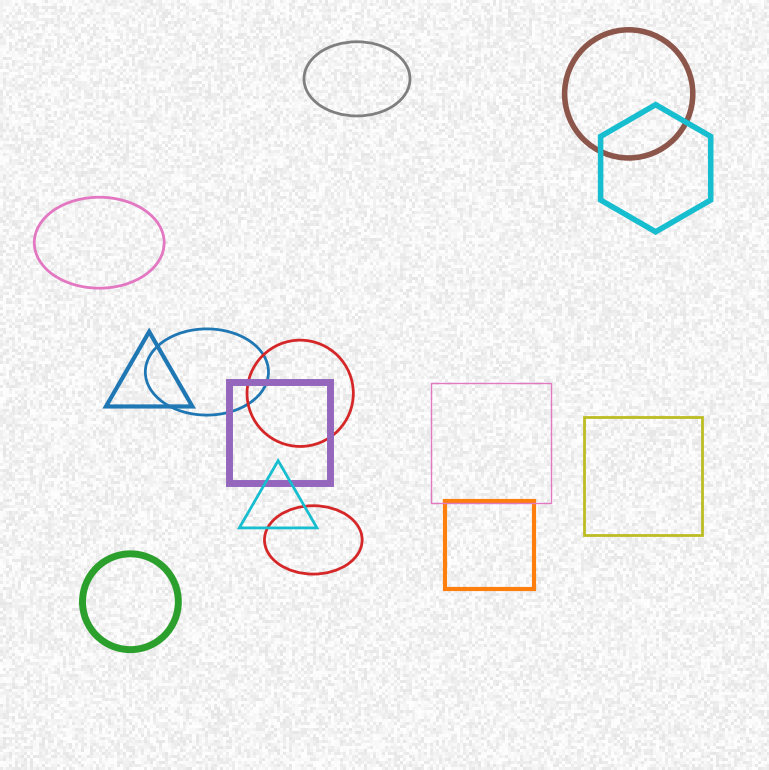[{"shape": "triangle", "thickness": 1.5, "radius": 0.32, "center": [0.194, 0.504]}, {"shape": "oval", "thickness": 1, "radius": 0.4, "center": [0.269, 0.517]}, {"shape": "square", "thickness": 1.5, "radius": 0.29, "center": [0.636, 0.292]}, {"shape": "circle", "thickness": 2.5, "radius": 0.31, "center": [0.169, 0.219]}, {"shape": "oval", "thickness": 1, "radius": 0.32, "center": [0.407, 0.299]}, {"shape": "circle", "thickness": 1, "radius": 0.35, "center": [0.39, 0.489]}, {"shape": "square", "thickness": 2.5, "radius": 0.33, "center": [0.363, 0.438]}, {"shape": "circle", "thickness": 2, "radius": 0.42, "center": [0.816, 0.878]}, {"shape": "oval", "thickness": 1, "radius": 0.42, "center": [0.129, 0.685]}, {"shape": "square", "thickness": 0.5, "radius": 0.39, "center": [0.637, 0.425]}, {"shape": "oval", "thickness": 1, "radius": 0.34, "center": [0.464, 0.898]}, {"shape": "square", "thickness": 1, "radius": 0.38, "center": [0.835, 0.382]}, {"shape": "triangle", "thickness": 1, "radius": 0.29, "center": [0.361, 0.344]}, {"shape": "hexagon", "thickness": 2, "radius": 0.41, "center": [0.851, 0.782]}]